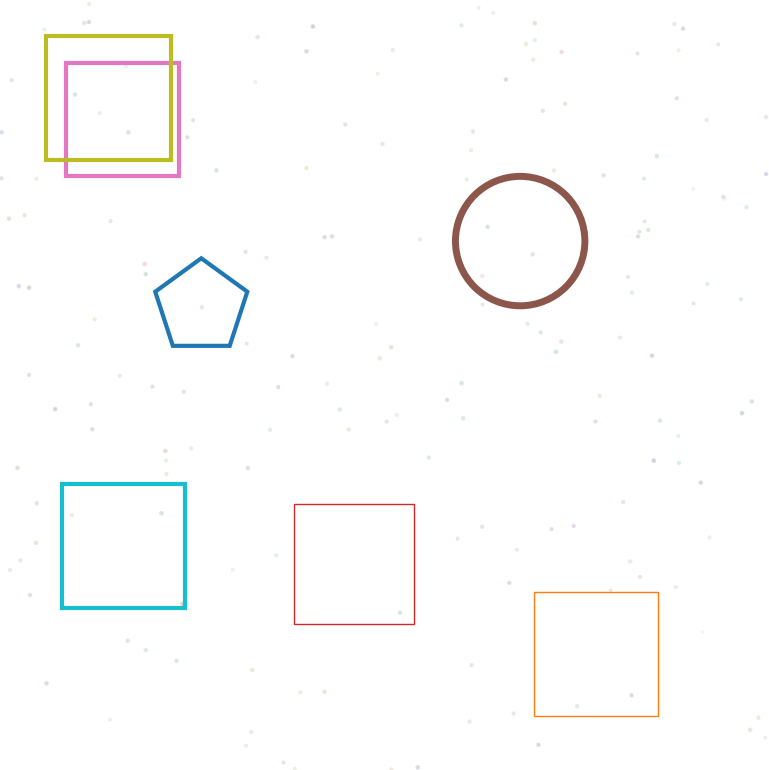[{"shape": "pentagon", "thickness": 1.5, "radius": 0.31, "center": [0.261, 0.602]}, {"shape": "square", "thickness": 0.5, "radius": 0.4, "center": [0.774, 0.15]}, {"shape": "square", "thickness": 0.5, "radius": 0.39, "center": [0.46, 0.268]}, {"shape": "circle", "thickness": 2.5, "radius": 0.42, "center": [0.676, 0.687]}, {"shape": "square", "thickness": 1.5, "radius": 0.37, "center": [0.159, 0.845]}, {"shape": "square", "thickness": 1.5, "radius": 0.4, "center": [0.141, 0.873]}, {"shape": "square", "thickness": 1.5, "radius": 0.4, "center": [0.161, 0.291]}]